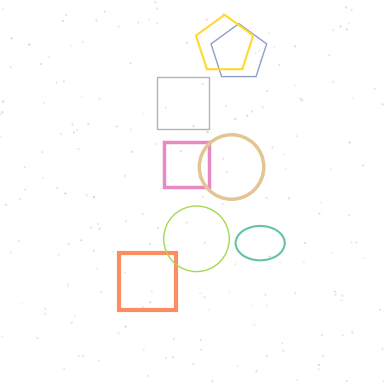[{"shape": "oval", "thickness": 1.5, "radius": 0.32, "center": [0.676, 0.368]}, {"shape": "square", "thickness": 3, "radius": 0.37, "center": [0.383, 0.269]}, {"shape": "pentagon", "thickness": 1, "radius": 0.38, "center": [0.62, 0.863]}, {"shape": "square", "thickness": 2.5, "radius": 0.29, "center": [0.484, 0.572]}, {"shape": "circle", "thickness": 1, "radius": 0.43, "center": [0.51, 0.38]}, {"shape": "pentagon", "thickness": 1.5, "radius": 0.39, "center": [0.583, 0.883]}, {"shape": "circle", "thickness": 2.5, "radius": 0.42, "center": [0.601, 0.566]}, {"shape": "square", "thickness": 1, "radius": 0.34, "center": [0.475, 0.732]}]